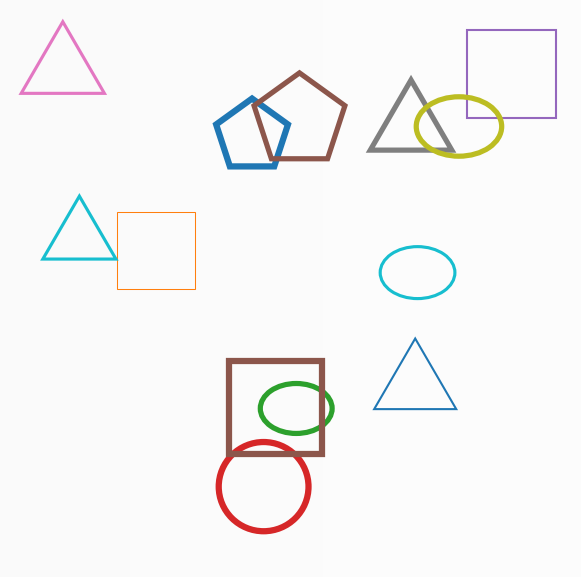[{"shape": "triangle", "thickness": 1, "radius": 0.41, "center": [0.714, 0.331]}, {"shape": "pentagon", "thickness": 3, "radius": 0.32, "center": [0.434, 0.764]}, {"shape": "square", "thickness": 0.5, "radius": 0.33, "center": [0.268, 0.565]}, {"shape": "oval", "thickness": 2.5, "radius": 0.31, "center": [0.51, 0.292]}, {"shape": "circle", "thickness": 3, "radius": 0.39, "center": [0.454, 0.156]}, {"shape": "square", "thickness": 1, "radius": 0.38, "center": [0.88, 0.87]}, {"shape": "square", "thickness": 3, "radius": 0.4, "center": [0.474, 0.293]}, {"shape": "pentagon", "thickness": 2.5, "radius": 0.41, "center": [0.515, 0.791]}, {"shape": "triangle", "thickness": 1.5, "radius": 0.41, "center": [0.108, 0.879]}, {"shape": "triangle", "thickness": 2.5, "radius": 0.4, "center": [0.707, 0.78]}, {"shape": "oval", "thickness": 2.5, "radius": 0.37, "center": [0.79, 0.78]}, {"shape": "oval", "thickness": 1.5, "radius": 0.32, "center": [0.718, 0.527]}, {"shape": "triangle", "thickness": 1.5, "radius": 0.36, "center": [0.137, 0.587]}]